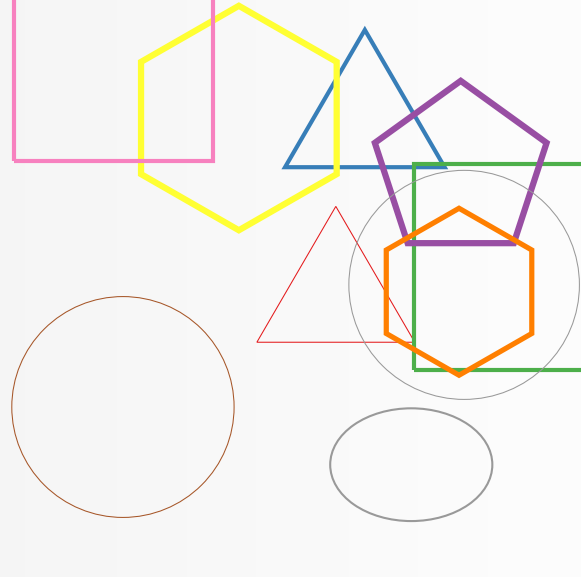[{"shape": "triangle", "thickness": 0.5, "radius": 0.78, "center": [0.578, 0.485]}, {"shape": "triangle", "thickness": 2, "radius": 0.79, "center": [0.628, 0.789]}, {"shape": "square", "thickness": 2, "radius": 0.89, "center": [0.891, 0.537]}, {"shape": "pentagon", "thickness": 3, "radius": 0.78, "center": [0.793, 0.704]}, {"shape": "hexagon", "thickness": 2.5, "radius": 0.72, "center": [0.79, 0.494]}, {"shape": "hexagon", "thickness": 3, "radius": 0.97, "center": [0.411, 0.795]}, {"shape": "circle", "thickness": 0.5, "radius": 0.96, "center": [0.212, 0.294]}, {"shape": "square", "thickness": 2, "radius": 0.85, "center": [0.195, 0.892]}, {"shape": "circle", "thickness": 0.5, "radius": 0.99, "center": [0.799, 0.506]}, {"shape": "oval", "thickness": 1, "radius": 0.7, "center": [0.708, 0.194]}]